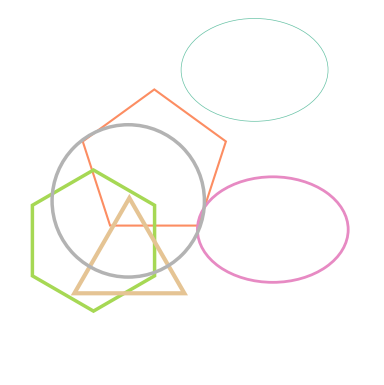[{"shape": "oval", "thickness": 0.5, "radius": 0.95, "center": [0.661, 0.818]}, {"shape": "pentagon", "thickness": 1.5, "radius": 0.98, "center": [0.401, 0.572]}, {"shape": "oval", "thickness": 2, "radius": 0.98, "center": [0.709, 0.404]}, {"shape": "hexagon", "thickness": 2.5, "radius": 0.92, "center": [0.243, 0.375]}, {"shape": "triangle", "thickness": 3, "radius": 0.82, "center": [0.336, 0.321]}, {"shape": "circle", "thickness": 2.5, "radius": 0.99, "center": [0.333, 0.478]}]